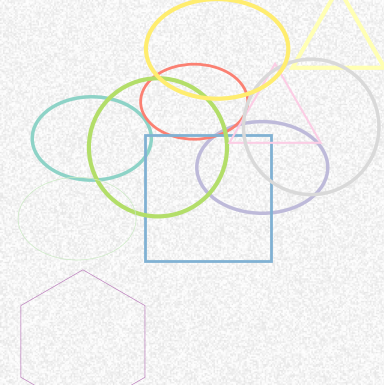[{"shape": "oval", "thickness": 2.5, "radius": 0.77, "center": [0.238, 0.64]}, {"shape": "triangle", "thickness": 3, "radius": 0.69, "center": [0.879, 0.893]}, {"shape": "oval", "thickness": 2.5, "radius": 0.85, "center": [0.681, 0.565]}, {"shape": "oval", "thickness": 2, "radius": 0.7, "center": [0.504, 0.736]}, {"shape": "square", "thickness": 2, "radius": 0.82, "center": [0.54, 0.486]}, {"shape": "circle", "thickness": 3, "radius": 0.9, "center": [0.41, 0.617]}, {"shape": "triangle", "thickness": 1.5, "radius": 0.69, "center": [0.714, 0.698]}, {"shape": "circle", "thickness": 2.5, "radius": 0.88, "center": [0.808, 0.67]}, {"shape": "hexagon", "thickness": 0.5, "radius": 0.93, "center": [0.215, 0.113]}, {"shape": "oval", "thickness": 0.5, "radius": 0.77, "center": [0.2, 0.432]}, {"shape": "oval", "thickness": 3, "radius": 0.92, "center": [0.564, 0.873]}]